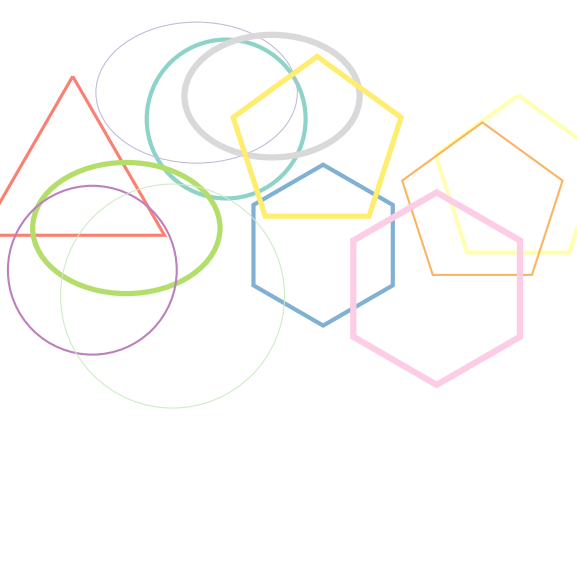[{"shape": "circle", "thickness": 2, "radius": 0.69, "center": [0.392, 0.793]}, {"shape": "pentagon", "thickness": 2, "radius": 0.75, "center": [0.898, 0.684]}, {"shape": "oval", "thickness": 0.5, "radius": 0.87, "center": [0.34, 0.839]}, {"shape": "triangle", "thickness": 1.5, "radius": 0.92, "center": [0.126, 0.683]}, {"shape": "hexagon", "thickness": 2, "radius": 0.7, "center": [0.56, 0.575]}, {"shape": "pentagon", "thickness": 1, "radius": 0.73, "center": [0.835, 0.641]}, {"shape": "oval", "thickness": 2.5, "radius": 0.81, "center": [0.219, 0.604]}, {"shape": "hexagon", "thickness": 3, "radius": 0.83, "center": [0.756, 0.499]}, {"shape": "oval", "thickness": 3, "radius": 0.76, "center": [0.471, 0.833]}, {"shape": "circle", "thickness": 1, "radius": 0.73, "center": [0.16, 0.531]}, {"shape": "circle", "thickness": 0.5, "radius": 0.97, "center": [0.299, 0.486]}, {"shape": "pentagon", "thickness": 2.5, "radius": 0.76, "center": [0.549, 0.749]}]